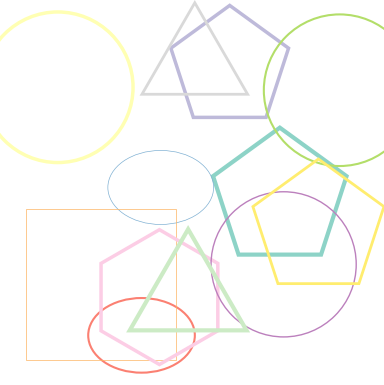[{"shape": "pentagon", "thickness": 3, "radius": 0.91, "center": [0.727, 0.486]}, {"shape": "circle", "thickness": 2.5, "radius": 0.98, "center": [0.15, 0.773]}, {"shape": "pentagon", "thickness": 2.5, "radius": 0.8, "center": [0.597, 0.825]}, {"shape": "oval", "thickness": 1.5, "radius": 0.69, "center": [0.368, 0.129]}, {"shape": "oval", "thickness": 0.5, "radius": 0.69, "center": [0.417, 0.513]}, {"shape": "square", "thickness": 0.5, "radius": 0.98, "center": [0.262, 0.261]}, {"shape": "circle", "thickness": 1.5, "radius": 0.98, "center": [0.882, 0.766]}, {"shape": "hexagon", "thickness": 2.5, "radius": 0.88, "center": [0.414, 0.228]}, {"shape": "triangle", "thickness": 2, "radius": 0.79, "center": [0.506, 0.834]}, {"shape": "circle", "thickness": 1, "radius": 0.94, "center": [0.737, 0.313]}, {"shape": "triangle", "thickness": 3, "radius": 0.88, "center": [0.489, 0.23]}, {"shape": "pentagon", "thickness": 2, "radius": 0.89, "center": [0.827, 0.408]}]